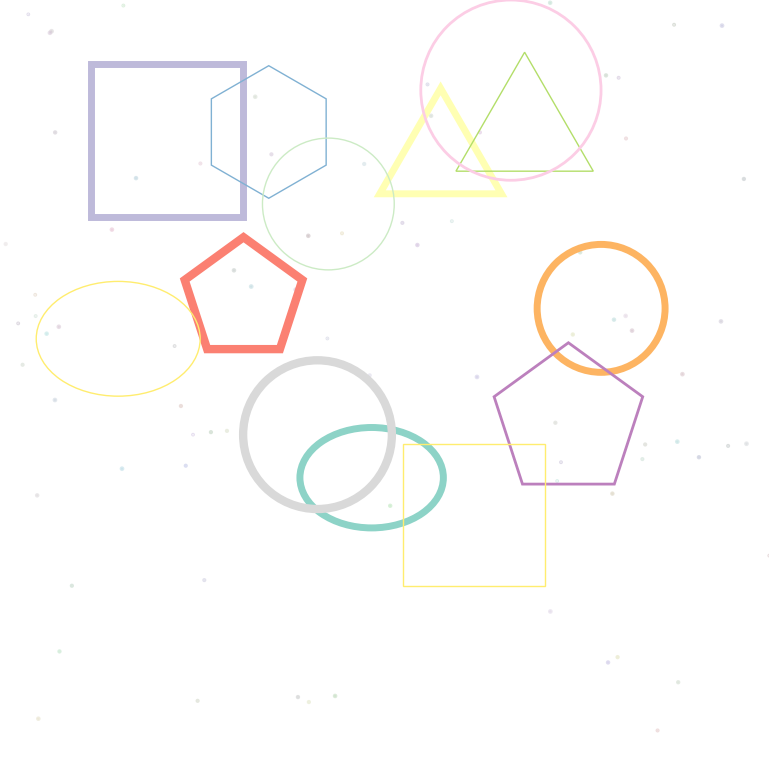[{"shape": "oval", "thickness": 2.5, "radius": 0.47, "center": [0.483, 0.38]}, {"shape": "triangle", "thickness": 2.5, "radius": 0.46, "center": [0.572, 0.794]}, {"shape": "square", "thickness": 2.5, "radius": 0.49, "center": [0.217, 0.818]}, {"shape": "pentagon", "thickness": 3, "radius": 0.4, "center": [0.316, 0.612]}, {"shape": "hexagon", "thickness": 0.5, "radius": 0.43, "center": [0.349, 0.829]}, {"shape": "circle", "thickness": 2.5, "radius": 0.42, "center": [0.781, 0.6]}, {"shape": "triangle", "thickness": 0.5, "radius": 0.51, "center": [0.681, 0.829]}, {"shape": "circle", "thickness": 1, "radius": 0.59, "center": [0.664, 0.883]}, {"shape": "circle", "thickness": 3, "radius": 0.48, "center": [0.412, 0.436]}, {"shape": "pentagon", "thickness": 1, "radius": 0.51, "center": [0.738, 0.453]}, {"shape": "circle", "thickness": 0.5, "radius": 0.43, "center": [0.426, 0.735]}, {"shape": "square", "thickness": 0.5, "radius": 0.46, "center": [0.616, 0.332]}, {"shape": "oval", "thickness": 0.5, "radius": 0.53, "center": [0.154, 0.56]}]